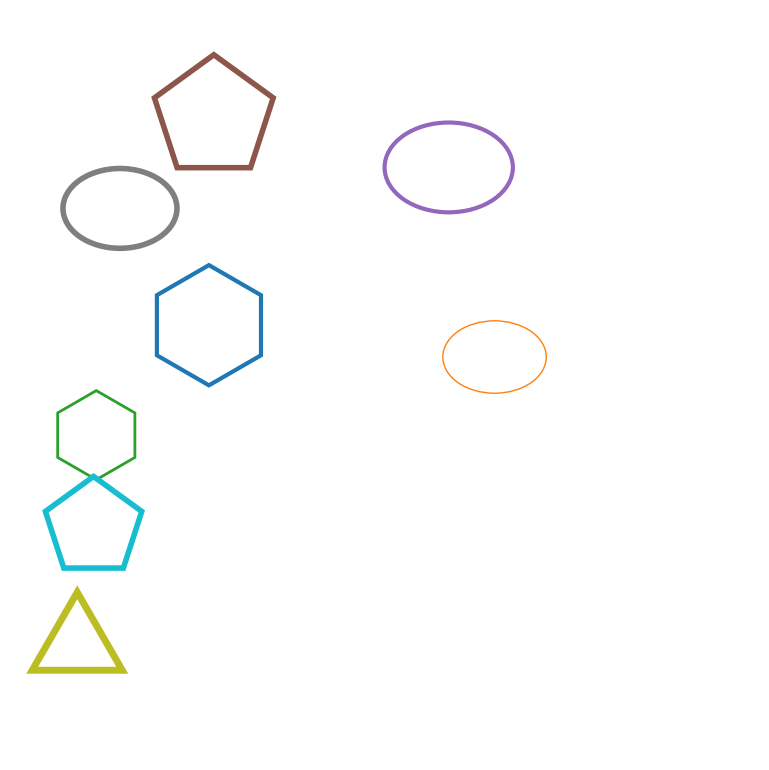[{"shape": "hexagon", "thickness": 1.5, "radius": 0.39, "center": [0.271, 0.578]}, {"shape": "oval", "thickness": 0.5, "radius": 0.34, "center": [0.642, 0.536]}, {"shape": "hexagon", "thickness": 1, "radius": 0.29, "center": [0.125, 0.435]}, {"shape": "oval", "thickness": 1.5, "radius": 0.42, "center": [0.583, 0.783]}, {"shape": "pentagon", "thickness": 2, "radius": 0.41, "center": [0.278, 0.848]}, {"shape": "oval", "thickness": 2, "radius": 0.37, "center": [0.156, 0.729]}, {"shape": "triangle", "thickness": 2.5, "radius": 0.34, "center": [0.1, 0.163]}, {"shape": "pentagon", "thickness": 2, "radius": 0.33, "center": [0.122, 0.315]}]